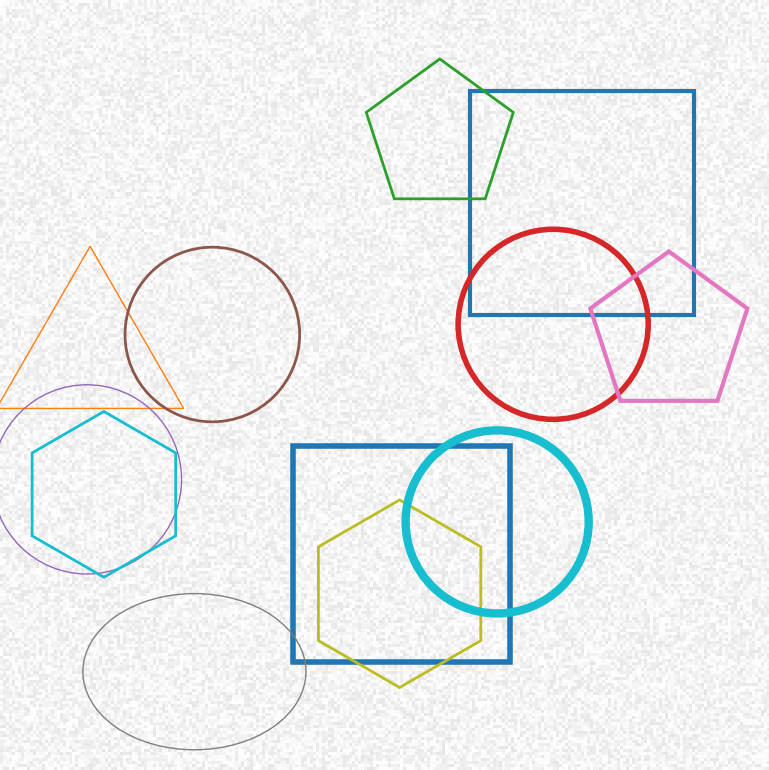[{"shape": "square", "thickness": 2, "radius": 0.7, "center": [0.521, 0.281]}, {"shape": "square", "thickness": 1.5, "radius": 0.73, "center": [0.756, 0.737]}, {"shape": "triangle", "thickness": 0.5, "radius": 0.7, "center": [0.117, 0.54]}, {"shape": "pentagon", "thickness": 1, "radius": 0.5, "center": [0.571, 0.823]}, {"shape": "circle", "thickness": 2, "radius": 0.62, "center": [0.718, 0.579]}, {"shape": "circle", "thickness": 0.5, "radius": 0.61, "center": [0.113, 0.377]}, {"shape": "circle", "thickness": 1, "radius": 0.57, "center": [0.276, 0.566]}, {"shape": "pentagon", "thickness": 1.5, "radius": 0.54, "center": [0.869, 0.566]}, {"shape": "oval", "thickness": 0.5, "radius": 0.72, "center": [0.253, 0.128]}, {"shape": "hexagon", "thickness": 1, "radius": 0.61, "center": [0.519, 0.229]}, {"shape": "hexagon", "thickness": 1, "radius": 0.54, "center": [0.135, 0.358]}, {"shape": "circle", "thickness": 3, "radius": 0.59, "center": [0.646, 0.322]}]